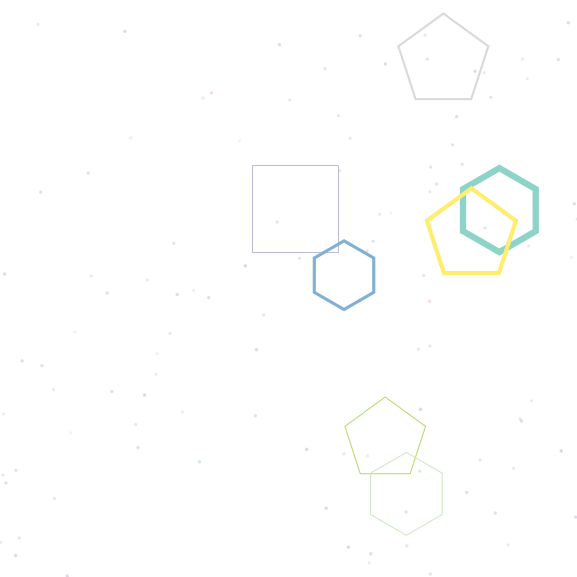[{"shape": "hexagon", "thickness": 3, "radius": 0.36, "center": [0.865, 0.635]}, {"shape": "square", "thickness": 0.5, "radius": 0.37, "center": [0.511, 0.638]}, {"shape": "hexagon", "thickness": 1.5, "radius": 0.3, "center": [0.596, 0.523]}, {"shape": "pentagon", "thickness": 0.5, "radius": 0.37, "center": [0.667, 0.238]}, {"shape": "pentagon", "thickness": 1, "radius": 0.41, "center": [0.768, 0.894]}, {"shape": "hexagon", "thickness": 0.5, "radius": 0.36, "center": [0.704, 0.144]}, {"shape": "pentagon", "thickness": 2, "radius": 0.41, "center": [0.816, 0.592]}]